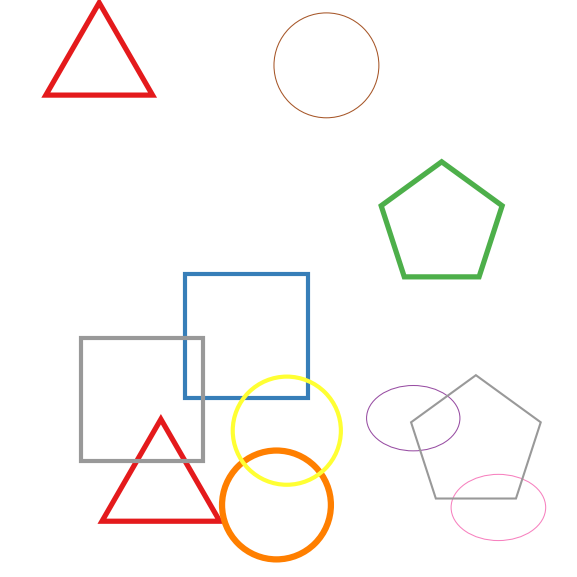[{"shape": "triangle", "thickness": 2.5, "radius": 0.53, "center": [0.172, 0.888]}, {"shape": "triangle", "thickness": 2.5, "radius": 0.59, "center": [0.279, 0.155]}, {"shape": "square", "thickness": 2, "radius": 0.53, "center": [0.427, 0.417]}, {"shape": "pentagon", "thickness": 2.5, "radius": 0.55, "center": [0.765, 0.609]}, {"shape": "oval", "thickness": 0.5, "radius": 0.4, "center": [0.716, 0.275]}, {"shape": "circle", "thickness": 3, "radius": 0.47, "center": [0.479, 0.125]}, {"shape": "circle", "thickness": 2, "radius": 0.47, "center": [0.497, 0.253]}, {"shape": "circle", "thickness": 0.5, "radius": 0.45, "center": [0.565, 0.886]}, {"shape": "oval", "thickness": 0.5, "radius": 0.41, "center": [0.863, 0.12]}, {"shape": "square", "thickness": 2, "radius": 0.53, "center": [0.246, 0.307]}, {"shape": "pentagon", "thickness": 1, "radius": 0.59, "center": [0.824, 0.231]}]